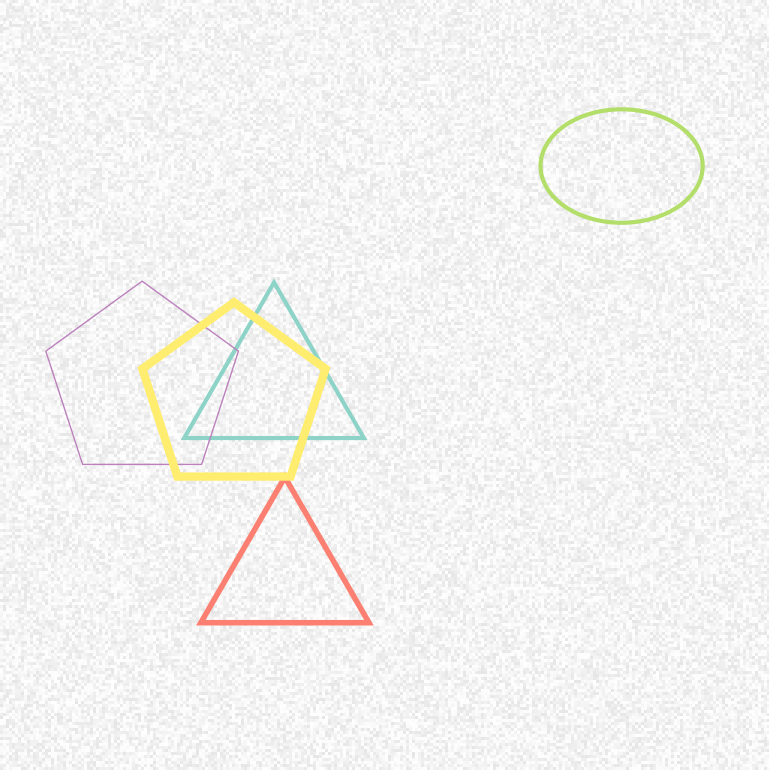[{"shape": "triangle", "thickness": 1.5, "radius": 0.67, "center": [0.356, 0.498]}, {"shape": "triangle", "thickness": 2, "radius": 0.63, "center": [0.37, 0.254]}, {"shape": "oval", "thickness": 1.5, "radius": 0.53, "center": [0.807, 0.784]}, {"shape": "pentagon", "thickness": 0.5, "radius": 0.66, "center": [0.185, 0.503]}, {"shape": "pentagon", "thickness": 3, "radius": 0.63, "center": [0.304, 0.482]}]